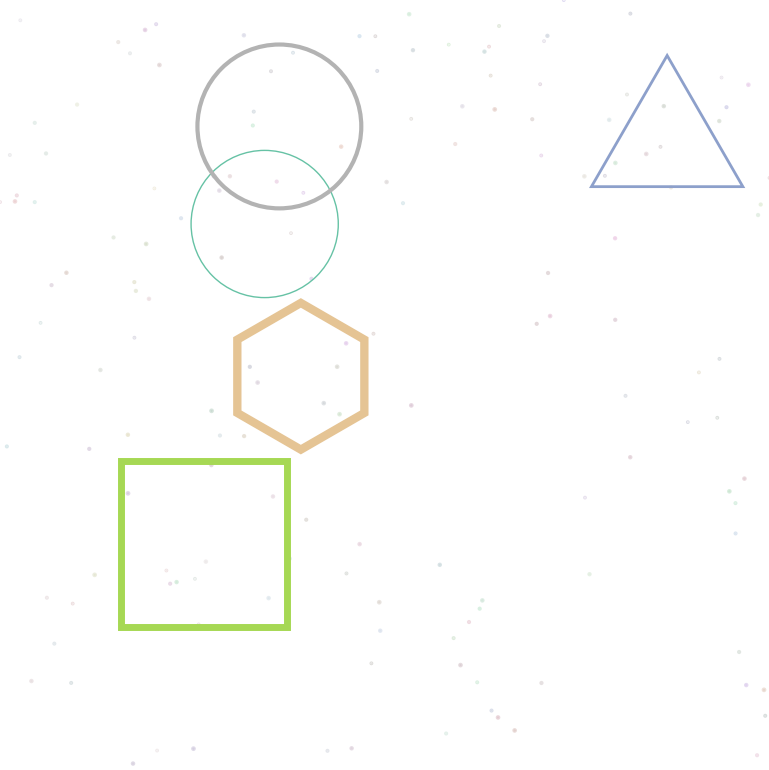[{"shape": "circle", "thickness": 0.5, "radius": 0.48, "center": [0.344, 0.709]}, {"shape": "triangle", "thickness": 1, "radius": 0.57, "center": [0.866, 0.814]}, {"shape": "square", "thickness": 2.5, "radius": 0.54, "center": [0.265, 0.294]}, {"shape": "hexagon", "thickness": 3, "radius": 0.48, "center": [0.391, 0.511]}, {"shape": "circle", "thickness": 1.5, "radius": 0.53, "center": [0.363, 0.836]}]